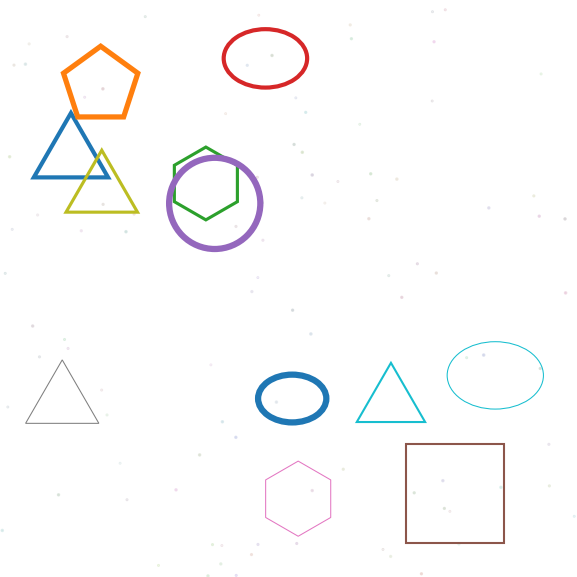[{"shape": "triangle", "thickness": 2, "radius": 0.37, "center": [0.123, 0.729]}, {"shape": "oval", "thickness": 3, "radius": 0.3, "center": [0.506, 0.309]}, {"shape": "pentagon", "thickness": 2.5, "radius": 0.34, "center": [0.174, 0.851]}, {"shape": "hexagon", "thickness": 1.5, "radius": 0.32, "center": [0.356, 0.681]}, {"shape": "oval", "thickness": 2, "radius": 0.36, "center": [0.46, 0.898]}, {"shape": "circle", "thickness": 3, "radius": 0.39, "center": [0.372, 0.647]}, {"shape": "square", "thickness": 1, "radius": 0.43, "center": [0.788, 0.145]}, {"shape": "hexagon", "thickness": 0.5, "radius": 0.33, "center": [0.516, 0.136]}, {"shape": "triangle", "thickness": 0.5, "radius": 0.37, "center": [0.108, 0.303]}, {"shape": "triangle", "thickness": 1.5, "radius": 0.36, "center": [0.176, 0.667]}, {"shape": "triangle", "thickness": 1, "radius": 0.34, "center": [0.677, 0.303]}, {"shape": "oval", "thickness": 0.5, "radius": 0.42, "center": [0.858, 0.349]}]